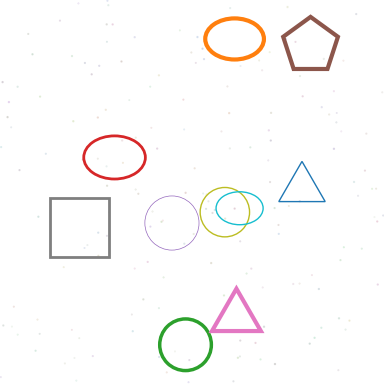[{"shape": "triangle", "thickness": 1, "radius": 0.35, "center": [0.784, 0.511]}, {"shape": "oval", "thickness": 3, "radius": 0.38, "center": [0.609, 0.899]}, {"shape": "circle", "thickness": 2.5, "radius": 0.34, "center": [0.482, 0.105]}, {"shape": "oval", "thickness": 2, "radius": 0.4, "center": [0.298, 0.591]}, {"shape": "circle", "thickness": 0.5, "radius": 0.35, "center": [0.447, 0.421]}, {"shape": "pentagon", "thickness": 3, "radius": 0.37, "center": [0.807, 0.881]}, {"shape": "triangle", "thickness": 3, "radius": 0.37, "center": [0.614, 0.177]}, {"shape": "square", "thickness": 2, "radius": 0.38, "center": [0.206, 0.41]}, {"shape": "circle", "thickness": 1, "radius": 0.32, "center": [0.584, 0.449]}, {"shape": "oval", "thickness": 1, "radius": 0.31, "center": [0.622, 0.459]}]